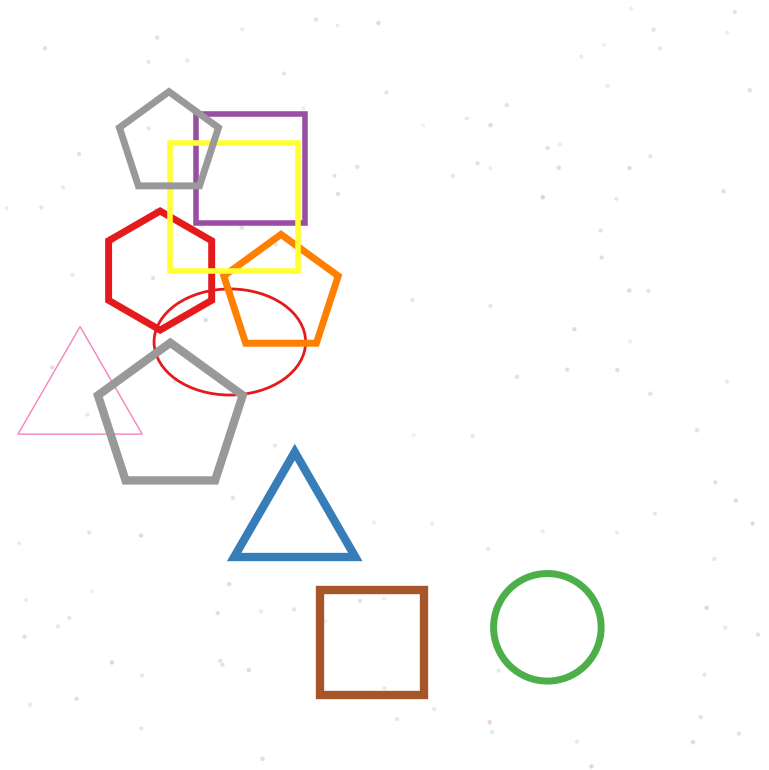[{"shape": "oval", "thickness": 1, "radius": 0.49, "center": [0.298, 0.556]}, {"shape": "hexagon", "thickness": 2.5, "radius": 0.39, "center": [0.208, 0.649]}, {"shape": "triangle", "thickness": 3, "radius": 0.45, "center": [0.383, 0.322]}, {"shape": "circle", "thickness": 2.5, "radius": 0.35, "center": [0.711, 0.185]}, {"shape": "square", "thickness": 2, "radius": 0.35, "center": [0.325, 0.781]}, {"shape": "pentagon", "thickness": 2.5, "radius": 0.39, "center": [0.365, 0.617]}, {"shape": "square", "thickness": 2, "radius": 0.41, "center": [0.304, 0.731]}, {"shape": "square", "thickness": 3, "radius": 0.34, "center": [0.483, 0.166]}, {"shape": "triangle", "thickness": 0.5, "radius": 0.47, "center": [0.104, 0.483]}, {"shape": "pentagon", "thickness": 3, "radius": 0.49, "center": [0.221, 0.456]}, {"shape": "pentagon", "thickness": 2.5, "radius": 0.34, "center": [0.219, 0.813]}]